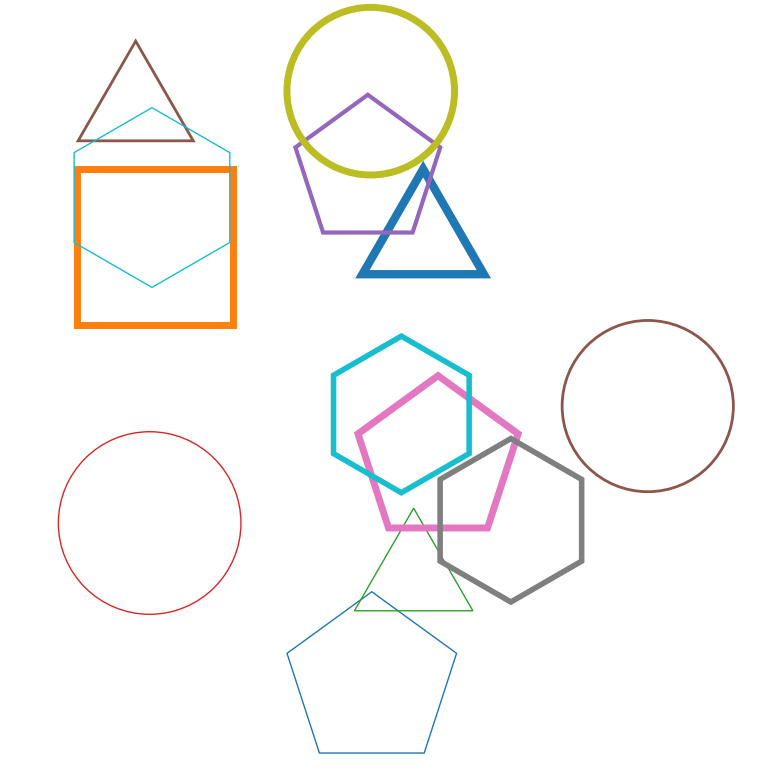[{"shape": "pentagon", "thickness": 0.5, "radius": 0.58, "center": [0.483, 0.116]}, {"shape": "triangle", "thickness": 3, "radius": 0.46, "center": [0.55, 0.689]}, {"shape": "square", "thickness": 2.5, "radius": 0.51, "center": [0.201, 0.679]}, {"shape": "triangle", "thickness": 0.5, "radius": 0.44, "center": [0.537, 0.251]}, {"shape": "circle", "thickness": 0.5, "radius": 0.59, "center": [0.194, 0.321]}, {"shape": "pentagon", "thickness": 1.5, "radius": 0.49, "center": [0.478, 0.778]}, {"shape": "circle", "thickness": 1, "radius": 0.56, "center": [0.841, 0.473]}, {"shape": "triangle", "thickness": 1, "radius": 0.43, "center": [0.176, 0.86]}, {"shape": "pentagon", "thickness": 2.5, "radius": 0.55, "center": [0.569, 0.403]}, {"shape": "hexagon", "thickness": 2, "radius": 0.53, "center": [0.663, 0.324]}, {"shape": "circle", "thickness": 2.5, "radius": 0.54, "center": [0.481, 0.882]}, {"shape": "hexagon", "thickness": 0.5, "radius": 0.58, "center": [0.197, 0.743]}, {"shape": "hexagon", "thickness": 2, "radius": 0.51, "center": [0.521, 0.462]}]